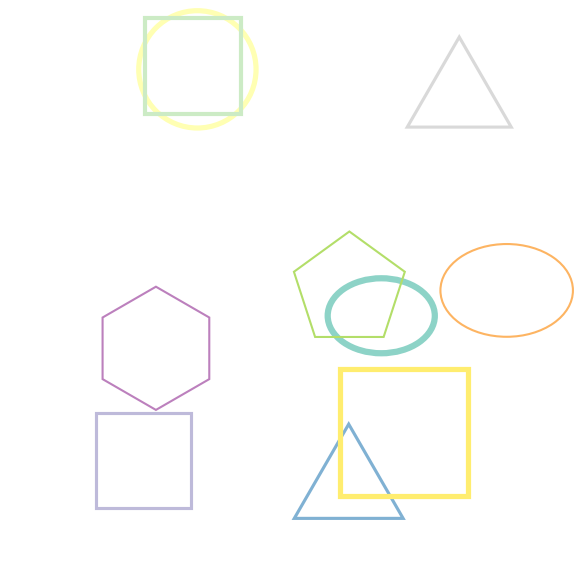[{"shape": "oval", "thickness": 3, "radius": 0.46, "center": [0.66, 0.452]}, {"shape": "circle", "thickness": 2.5, "radius": 0.51, "center": [0.342, 0.879]}, {"shape": "square", "thickness": 1.5, "radius": 0.41, "center": [0.248, 0.202]}, {"shape": "triangle", "thickness": 1.5, "radius": 0.54, "center": [0.604, 0.156]}, {"shape": "oval", "thickness": 1, "radius": 0.57, "center": [0.877, 0.496]}, {"shape": "pentagon", "thickness": 1, "radius": 0.5, "center": [0.605, 0.497]}, {"shape": "triangle", "thickness": 1.5, "radius": 0.52, "center": [0.795, 0.831]}, {"shape": "hexagon", "thickness": 1, "radius": 0.53, "center": [0.27, 0.396]}, {"shape": "square", "thickness": 2, "radius": 0.41, "center": [0.335, 0.884]}, {"shape": "square", "thickness": 2.5, "radius": 0.55, "center": [0.699, 0.25]}]